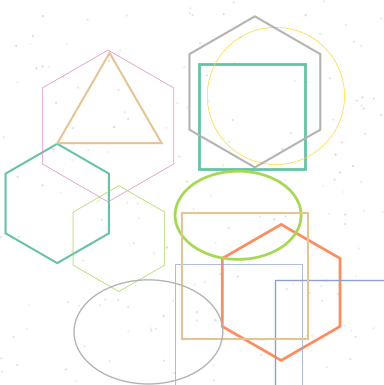[{"shape": "hexagon", "thickness": 1.5, "radius": 0.77, "center": [0.149, 0.472]}, {"shape": "square", "thickness": 2, "radius": 0.68, "center": [0.655, 0.697]}, {"shape": "hexagon", "thickness": 2, "radius": 0.88, "center": [0.73, 0.24]}, {"shape": "square", "thickness": 1, "radius": 0.85, "center": [0.885, 0.102]}, {"shape": "square", "thickness": 0.5, "radius": 0.83, "center": [0.62, 0.148]}, {"shape": "hexagon", "thickness": 0.5, "radius": 0.99, "center": [0.281, 0.673]}, {"shape": "hexagon", "thickness": 0.5, "radius": 0.69, "center": [0.309, 0.38]}, {"shape": "oval", "thickness": 2, "radius": 0.82, "center": [0.618, 0.441]}, {"shape": "circle", "thickness": 0.5, "radius": 0.89, "center": [0.717, 0.751]}, {"shape": "triangle", "thickness": 1.5, "radius": 0.78, "center": [0.285, 0.706]}, {"shape": "square", "thickness": 1.5, "radius": 0.82, "center": [0.637, 0.284]}, {"shape": "oval", "thickness": 1, "radius": 0.97, "center": [0.385, 0.138]}, {"shape": "hexagon", "thickness": 1.5, "radius": 0.98, "center": [0.662, 0.761]}]